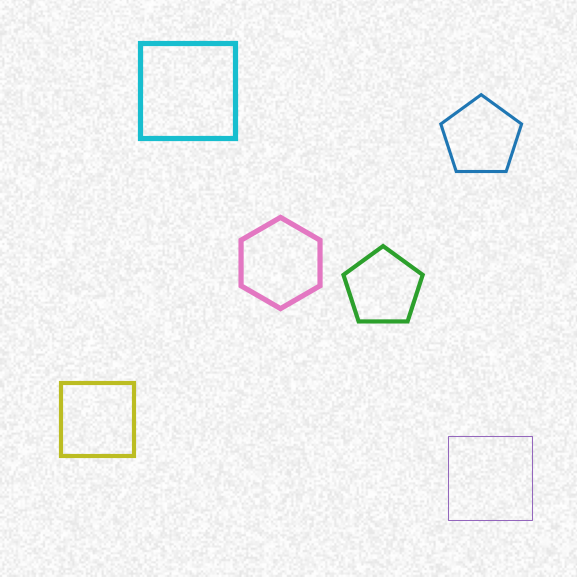[{"shape": "pentagon", "thickness": 1.5, "radius": 0.37, "center": [0.833, 0.762]}, {"shape": "pentagon", "thickness": 2, "radius": 0.36, "center": [0.663, 0.501]}, {"shape": "square", "thickness": 0.5, "radius": 0.36, "center": [0.849, 0.171]}, {"shape": "hexagon", "thickness": 2.5, "radius": 0.39, "center": [0.486, 0.544]}, {"shape": "square", "thickness": 2, "radius": 0.31, "center": [0.169, 0.273]}, {"shape": "square", "thickness": 2.5, "radius": 0.41, "center": [0.325, 0.843]}]